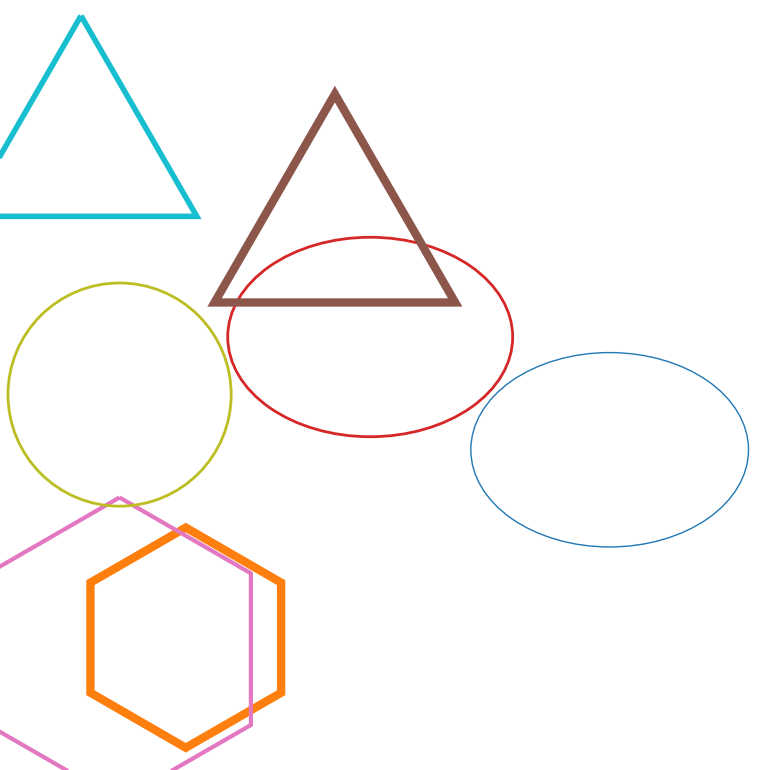[{"shape": "oval", "thickness": 0.5, "radius": 0.9, "center": [0.792, 0.416]}, {"shape": "hexagon", "thickness": 3, "radius": 0.71, "center": [0.241, 0.172]}, {"shape": "oval", "thickness": 1, "radius": 0.93, "center": [0.481, 0.562]}, {"shape": "triangle", "thickness": 3, "radius": 0.9, "center": [0.435, 0.697]}, {"shape": "hexagon", "thickness": 1.5, "radius": 0.98, "center": [0.155, 0.157]}, {"shape": "circle", "thickness": 1, "radius": 0.72, "center": [0.155, 0.488]}, {"shape": "triangle", "thickness": 2, "radius": 0.87, "center": [0.105, 0.806]}]